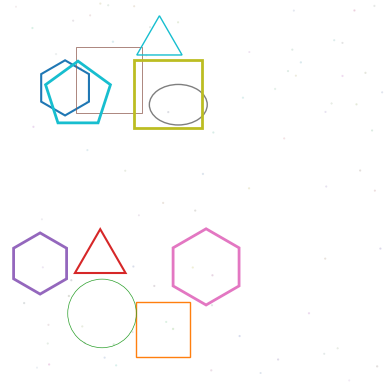[{"shape": "hexagon", "thickness": 1.5, "radius": 0.36, "center": [0.169, 0.772]}, {"shape": "square", "thickness": 1, "radius": 0.35, "center": [0.423, 0.145]}, {"shape": "circle", "thickness": 0.5, "radius": 0.45, "center": [0.265, 0.186]}, {"shape": "triangle", "thickness": 1.5, "radius": 0.38, "center": [0.26, 0.329]}, {"shape": "hexagon", "thickness": 2, "radius": 0.4, "center": [0.104, 0.316]}, {"shape": "square", "thickness": 0.5, "radius": 0.43, "center": [0.282, 0.793]}, {"shape": "hexagon", "thickness": 2, "radius": 0.49, "center": [0.535, 0.307]}, {"shape": "oval", "thickness": 1, "radius": 0.38, "center": [0.463, 0.728]}, {"shape": "square", "thickness": 2, "radius": 0.45, "center": [0.436, 0.756]}, {"shape": "triangle", "thickness": 1, "radius": 0.34, "center": [0.414, 0.891]}, {"shape": "pentagon", "thickness": 2, "radius": 0.44, "center": [0.203, 0.753]}]